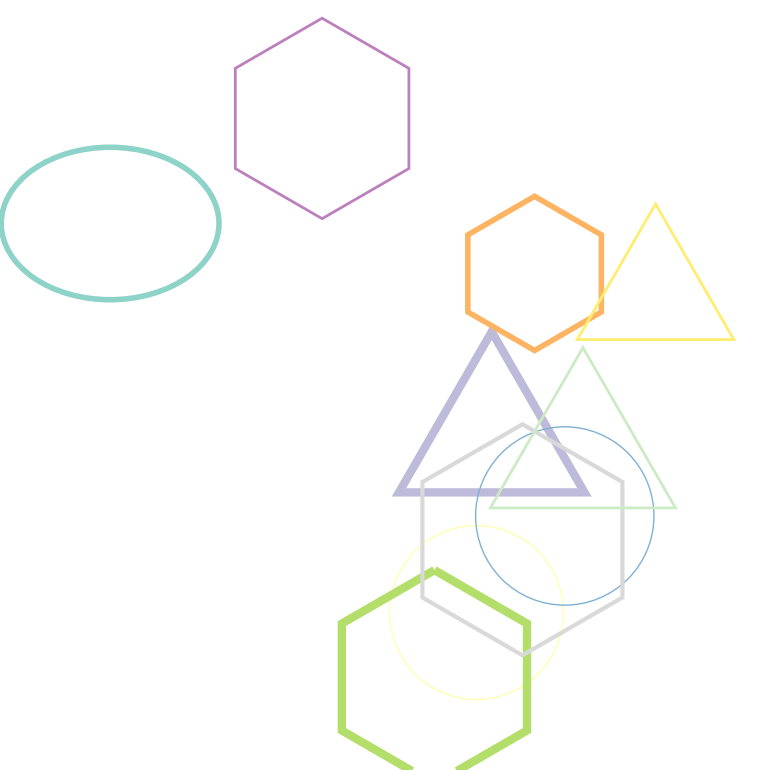[{"shape": "oval", "thickness": 2, "radius": 0.71, "center": [0.143, 0.71]}, {"shape": "circle", "thickness": 0.5, "radius": 0.56, "center": [0.619, 0.204]}, {"shape": "triangle", "thickness": 3, "radius": 0.7, "center": [0.639, 0.43]}, {"shape": "circle", "thickness": 0.5, "radius": 0.58, "center": [0.733, 0.33]}, {"shape": "hexagon", "thickness": 2, "radius": 0.5, "center": [0.694, 0.645]}, {"shape": "hexagon", "thickness": 3, "radius": 0.69, "center": [0.564, 0.121]}, {"shape": "hexagon", "thickness": 1.5, "radius": 0.75, "center": [0.678, 0.299]}, {"shape": "hexagon", "thickness": 1, "radius": 0.65, "center": [0.418, 0.846]}, {"shape": "triangle", "thickness": 1, "radius": 0.69, "center": [0.757, 0.41]}, {"shape": "triangle", "thickness": 1, "radius": 0.59, "center": [0.851, 0.618]}]